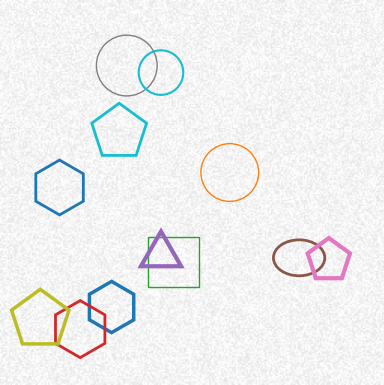[{"shape": "hexagon", "thickness": 2.5, "radius": 0.33, "center": [0.29, 0.203]}, {"shape": "hexagon", "thickness": 2, "radius": 0.36, "center": [0.155, 0.513]}, {"shape": "circle", "thickness": 1, "radius": 0.38, "center": [0.597, 0.552]}, {"shape": "square", "thickness": 1, "radius": 0.33, "center": [0.451, 0.32]}, {"shape": "hexagon", "thickness": 2, "radius": 0.37, "center": [0.208, 0.145]}, {"shape": "triangle", "thickness": 3, "radius": 0.3, "center": [0.418, 0.339]}, {"shape": "oval", "thickness": 2, "radius": 0.33, "center": [0.777, 0.33]}, {"shape": "pentagon", "thickness": 3, "radius": 0.29, "center": [0.854, 0.324]}, {"shape": "circle", "thickness": 1, "radius": 0.39, "center": [0.329, 0.83]}, {"shape": "pentagon", "thickness": 2.5, "radius": 0.39, "center": [0.105, 0.17]}, {"shape": "pentagon", "thickness": 2, "radius": 0.37, "center": [0.31, 0.657]}, {"shape": "circle", "thickness": 1.5, "radius": 0.29, "center": [0.418, 0.811]}]